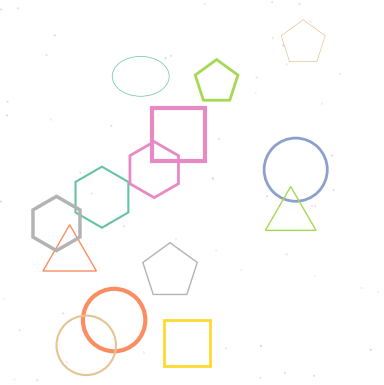[{"shape": "hexagon", "thickness": 1.5, "radius": 0.4, "center": [0.265, 0.488]}, {"shape": "oval", "thickness": 0.5, "radius": 0.37, "center": [0.365, 0.802]}, {"shape": "circle", "thickness": 3, "radius": 0.41, "center": [0.296, 0.169]}, {"shape": "triangle", "thickness": 1, "radius": 0.4, "center": [0.181, 0.336]}, {"shape": "circle", "thickness": 2, "radius": 0.41, "center": [0.768, 0.559]}, {"shape": "hexagon", "thickness": 2, "radius": 0.36, "center": [0.401, 0.559]}, {"shape": "square", "thickness": 3, "radius": 0.35, "center": [0.463, 0.65]}, {"shape": "pentagon", "thickness": 2, "radius": 0.29, "center": [0.563, 0.787]}, {"shape": "triangle", "thickness": 1, "radius": 0.38, "center": [0.755, 0.44]}, {"shape": "square", "thickness": 2, "radius": 0.3, "center": [0.486, 0.108]}, {"shape": "pentagon", "thickness": 0.5, "radius": 0.3, "center": [0.788, 0.889]}, {"shape": "circle", "thickness": 1.5, "radius": 0.39, "center": [0.224, 0.103]}, {"shape": "hexagon", "thickness": 2.5, "radius": 0.35, "center": [0.147, 0.419]}, {"shape": "pentagon", "thickness": 1, "radius": 0.37, "center": [0.442, 0.295]}]